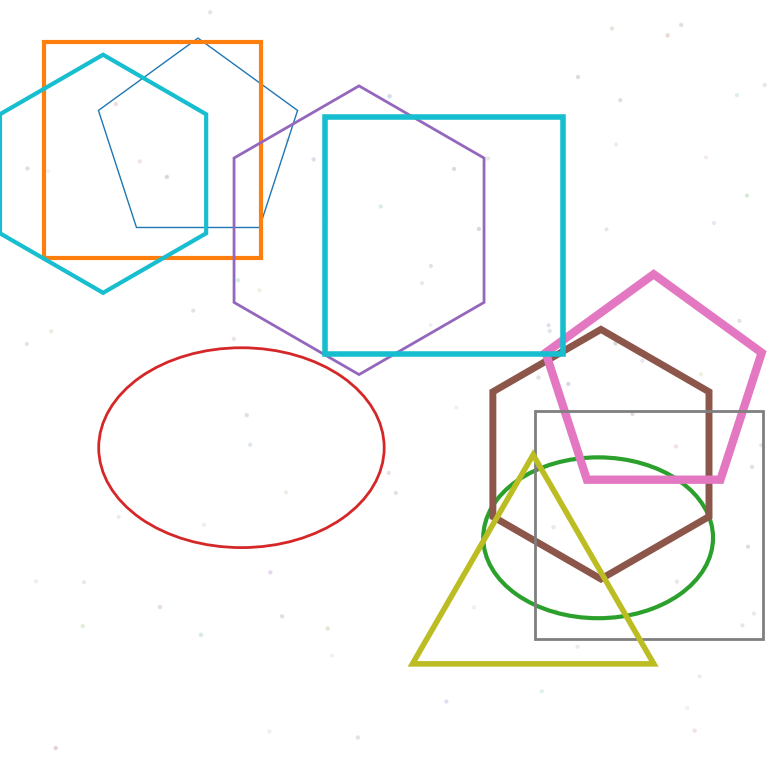[{"shape": "pentagon", "thickness": 0.5, "radius": 0.68, "center": [0.257, 0.815]}, {"shape": "square", "thickness": 1.5, "radius": 0.7, "center": [0.198, 0.805]}, {"shape": "oval", "thickness": 1.5, "radius": 0.75, "center": [0.777, 0.302]}, {"shape": "oval", "thickness": 1, "radius": 0.93, "center": [0.314, 0.419]}, {"shape": "hexagon", "thickness": 1, "radius": 0.94, "center": [0.466, 0.701]}, {"shape": "hexagon", "thickness": 2.5, "radius": 0.81, "center": [0.78, 0.41]}, {"shape": "pentagon", "thickness": 3, "radius": 0.74, "center": [0.849, 0.496]}, {"shape": "square", "thickness": 1, "radius": 0.74, "center": [0.843, 0.318]}, {"shape": "triangle", "thickness": 2, "radius": 0.9, "center": [0.692, 0.228]}, {"shape": "square", "thickness": 2, "radius": 0.77, "center": [0.576, 0.694]}, {"shape": "hexagon", "thickness": 1.5, "radius": 0.77, "center": [0.134, 0.774]}]